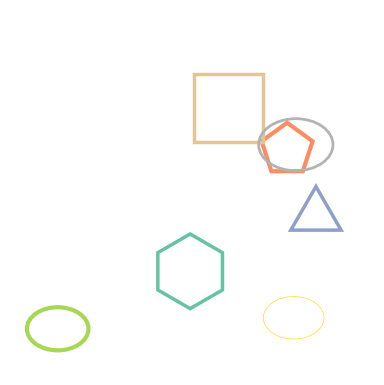[{"shape": "hexagon", "thickness": 2.5, "radius": 0.48, "center": [0.494, 0.295]}, {"shape": "pentagon", "thickness": 3, "radius": 0.35, "center": [0.746, 0.612]}, {"shape": "triangle", "thickness": 2.5, "radius": 0.38, "center": [0.821, 0.44]}, {"shape": "oval", "thickness": 3, "radius": 0.4, "center": [0.15, 0.146]}, {"shape": "oval", "thickness": 0.5, "radius": 0.39, "center": [0.763, 0.175]}, {"shape": "square", "thickness": 2.5, "radius": 0.44, "center": [0.594, 0.72]}, {"shape": "oval", "thickness": 2, "radius": 0.48, "center": [0.768, 0.624]}]